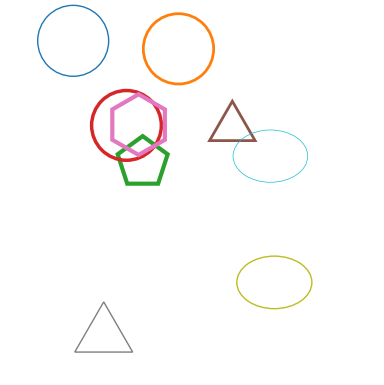[{"shape": "circle", "thickness": 1, "radius": 0.46, "center": [0.19, 0.894]}, {"shape": "circle", "thickness": 2, "radius": 0.46, "center": [0.464, 0.873]}, {"shape": "pentagon", "thickness": 3, "radius": 0.34, "center": [0.371, 0.578]}, {"shape": "circle", "thickness": 2.5, "radius": 0.45, "center": [0.328, 0.674]}, {"shape": "triangle", "thickness": 2, "radius": 0.34, "center": [0.603, 0.669]}, {"shape": "hexagon", "thickness": 3, "radius": 0.39, "center": [0.36, 0.676]}, {"shape": "triangle", "thickness": 1, "radius": 0.43, "center": [0.269, 0.129]}, {"shape": "oval", "thickness": 1, "radius": 0.49, "center": [0.713, 0.267]}, {"shape": "oval", "thickness": 0.5, "radius": 0.48, "center": [0.702, 0.594]}]